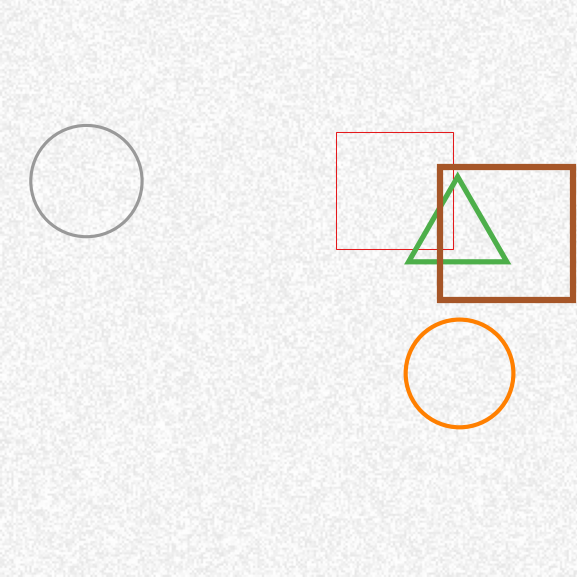[{"shape": "square", "thickness": 0.5, "radius": 0.5, "center": [0.683, 0.669]}, {"shape": "triangle", "thickness": 2.5, "radius": 0.49, "center": [0.793, 0.595]}, {"shape": "circle", "thickness": 2, "radius": 0.47, "center": [0.796, 0.352]}, {"shape": "square", "thickness": 3, "radius": 0.58, "center": [0.877, 0.595]}, {"shape": "circle", "thickness": 1.5, "radius": 0.48, "center": [0.15, 0.686]}]